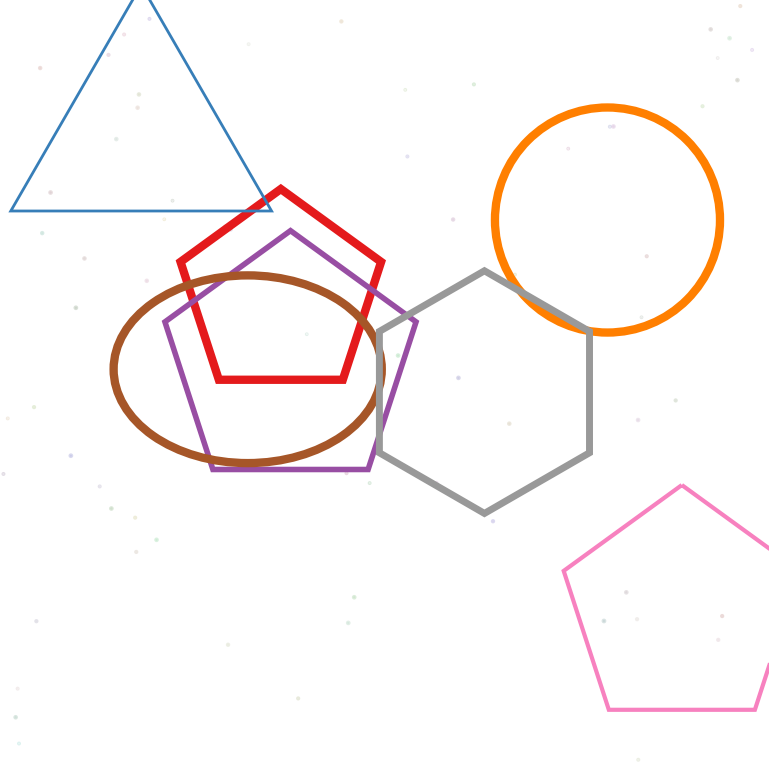[{"shape": "pentagon", "thickness": 3, "radius": 0.68, "center": [0.365, 0.618]}, {"shape": "triangle", "thickness": 1, "radius": 0.98, "center": [0.183, 0.824]}, {"shape": "pentagon", "thickness": 2, "radius": 0.86, "center": [0.377, 0.529]}, {"shape": "circle", "thickness": 3, "radius": 0.73, "center": [0.789, 0.714]}, {"shape": "oval", "thickness": 3, "radius": 0.87, "center": [0.322, 0.52]}, {"shape": "pentagon", "thickness": 1.5, "radius": 0.81, "center": [0.886, 0.209]}, {"shape": "hexagon", "thickness": 2.5, "radius": 0.79, "center": [0.629, 0.491]}]